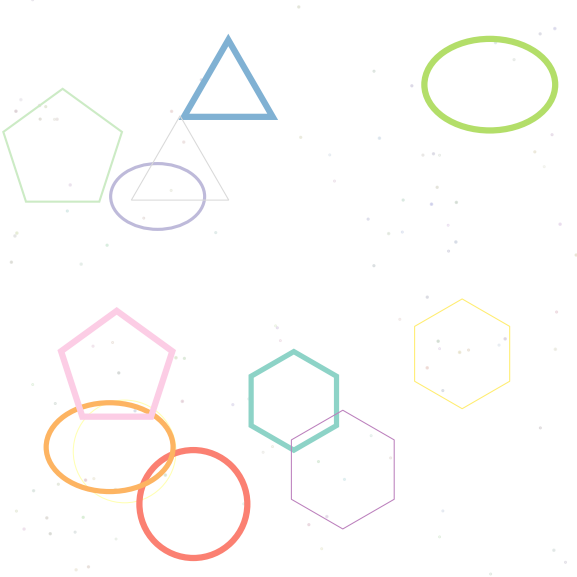[{"shape": "hexagon", "thickness": 2.5, "radius": 0.43, "center": [0.509, 0.305]}, {"shape": "circle", "thickness": 0.5, "radius": 0.44, "center": [0.216, 0.217]}, {"shape": "oval", "thickness": 1.5, "radius": 0.41, "center": [0.273, 0.659]}, {"shape": "circle", "thickness": 3, "radius": 0.47, "center": [0.335, 0.126]}, {"shape": "triangle", "thickness": 3, "radius": 0.44, "center": [0.395, 0.841]}, {"shape": "oval", "thickness": 2.5, "radius": 0.55, "center": [0.19, 0.225]}, {"shape": "oval", "thickness": 3, "radius": 0.57, "center": [0.848, 0.853]}, {"shape": "pentagon", "thickness": 3, "radius": 0.51, "center": [0.202, 0.36]}, {"shape": "triangle", "thickness": 0.5, "radius": 0.49, "center": [0.312, 0.701]}, {"shape": "hexagon", "thickness": 0.5, "radius": 0.51, "center": [0.594, 0.186]}, {"shape": "pentagon", "thickness": 1, "radius": 0.54, "center": [0.108, 0.737]}, {"shape": "hexagon", "thickness": 0.5, "radius": 0.48, "center": [0.8, 0.386]}]